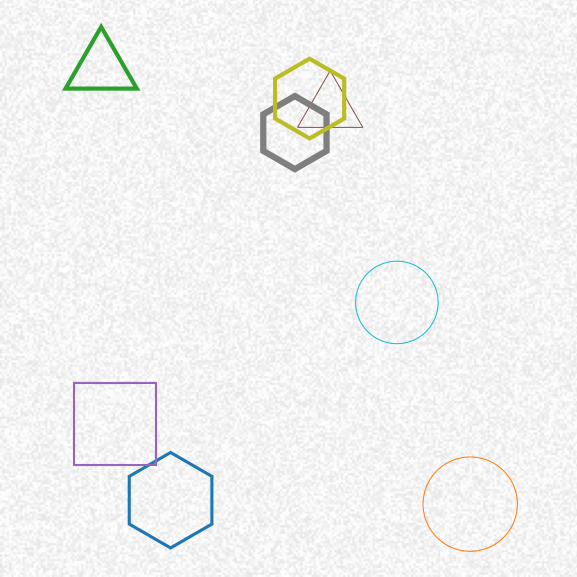[{"shape": "hexagon", "thickness": 1.5, "radius": 0.41, "center": [0.295, 0.133]}, {"shape": "circle", "thickness": 0.5, "radius": 0.41, "center": [0.814, 0.126]}, {"shape": "triangle", "thickness": 2, "radius": 0.36, "center": [0.175, 0.881]}, {"shape": "square", "thickness": 1, "radius": 0.35, "center": [0.2, 0.265]}, {"shape": "triangle", "thickness": 0.5, "radius": 0.33, "center": [0.572, 0.811]}, {"shape": "hexagon", "thickness": 3, "radius": 0.32, "center": [0.511, 0.77]}, {"shape": "hexagon", "thickness": 2, "radius": 0.35, "center": [0.536, 0.828]}, {"shape": "circle", "thickness": 0.5, "radius": 0.36, "center": [0.687, 0.475]}]